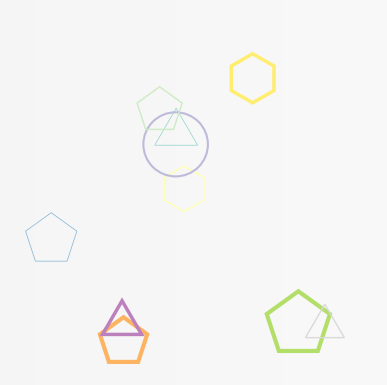[{"shape": "triangle", "thickness": 0.5, "radius": 0.32, "center": [0.455, 0.655]}, {"shape": "hexagon", "thickness": 1, "radius": 0.29, "center": [0.475, 0.509]}, {"shape": "circle", "thickness": 1.5, "radius": 0.42, "center": [0.453, 0.625]}, {"shape": "pentagon", "thickness": 0.5, "radius": 0.35, "center": [0.132, 0.378]}, {"shape": "pentagon", "thickness": 3, "radius": 0.32, "center": [0.319, 0.112]}, {"shape": "pentagon", "thickness": 3, "radius": 0.43, "center": [0.77, 0.158]}, {"shape": "triangle", "thickness": 1, "radius": 0.29, "center": [0.838, 0.152]}, {"shape": "triangle", "thickness": 2.5, "radius": 0.29, "center": [0.315, 0.16]}, {"shape": "pentagon", "thickness": 1, "radius": 0.31, "center": [0.412, 0.713]}, {"shape": "hexagon", "thickness": 2.5, "radius": 0.32, "center": [0.652, 0.797]}]